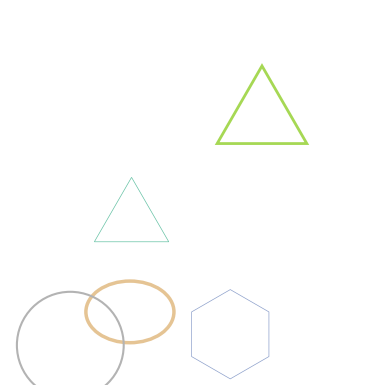[{"shape": "triangle", "thickness": 0.5, "radius": 0.56, "center": [0.342, 0.428]}, {"shape": "hexagon", "thickness": 0.5, "radius": 0.58, "center": [0.598, 0.132]}, {"shape": "triangle", "thickness": 2, "radius": 0.67, "center": [0.68, 0.694]}, {"shape": "oval", "thickness": 2.5, "radius": 0.57, "center": [0.337, 0.19]}, {"shape": "circle", "thickness": 1.5, "radius": 0.69, "center": [0.183, 0.103]}]